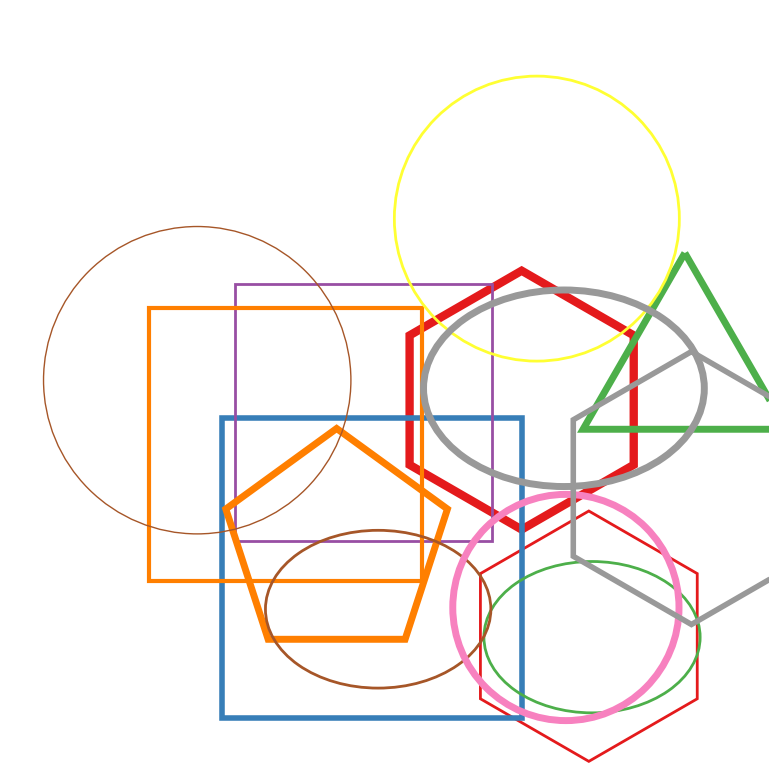[{"shape": "hexagon", "thickness": 3, "radius": 0.84, "center": [0.677, 0.48]}, {"shape": "hexagon", "thickness": 1, "radius": 0.81, "center": [0.765, 0.174]}, {"shape": "square", "thickness": 2, "radius": 0.97, "center": [0.483, 0.262]}, {"shape": "oval", "thickness": 1, "radius": 0.7, "center": [0.769, 0.172]}, {"shape": "triangle", "thickness": 2.5, "radius": 0.76, "center": [0.889, 0.519]}, {"shape": "square", "thickness": 1, "radius": 0.84, "center": [0.472, 0.465]}, {"shape": "square", "thickness": 1.5, "radius": 0.89, "center": [0.37, 0.423]}, {"shape": "pentagon", "thickness": 2.5, "radius": 0.76, "center": [0.437, 0.292]}, {"shape": "circle", "thickness": 1, "radius": 0.93, "center": [0.697, 0.716]}, {"shape": "circle", "thickness": 0.5, "radius": 1.0, "center": [0.256, 0.506]}, {"shape": "oval", "thickness": 1, "radius": 0.73, "center": [0.491, 0.209]}, {"shape": "circle", "thickness": 2.5, "radius": 0.73, "center": [0.735, 0.211]}, {"shape": "hexagon", "thickness": 2, "radius": 0.89, "center": [0.898, 0.366]}, {"shape": "oval", "thickness": 2.5, "radius": 0.91, "center": [0.732, 0.496]}]